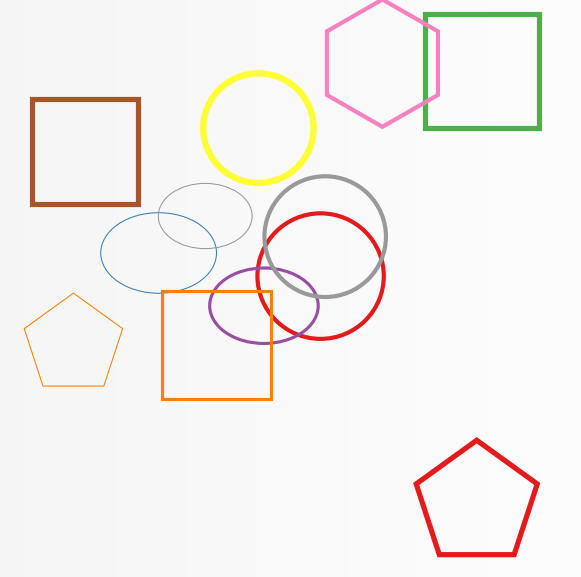[{"shape": "pentagon", "thickness": 2.5, "radius": 0.55, "center": [0.82, 0.127]}, {"shape": "circle", "thickness": 2, "radius": 0.54, "center": [0.552, 0.521]}, {"shape": "oval", "thickness": 0.5, "radius": 0.5, "center": [0.273, 0.561]}, {"shape": "square", "thickness": 2.5, "radius": 0.49, "center": [0.829, 0.876]}, {"shape": "oval", "thickness": 1.5, "radius": 0.47, "center": [0.454, 0.47]}, {"shape": "pentagon", "thickness": 0.5, "radius": 0.44, "center": [0.126, 0.403]}, {"shape": "square", "thickness": 1.5, "radius": 0.47, "center": [0.373, 0.402]}, {"shape": "circle", "thickness": 3, "radius": 0.47, "center": [0.445, 0.777]}, {"shape": "square", "thickness": 2.5, "radius": 0.45, "center": [0.147, 0.736]}, {"shape": "hexagon", "thickness": 2, "radius": 0.55, "center": [0.658, 0.89]}, {"shape": "circle", "thickness": 2, "radius": 0.52, "center": [0.559, 0.589]}, {"shape": "oval", "thickness": 0.5, "radius": 0.4, "center": [0.353, 0.625]}]